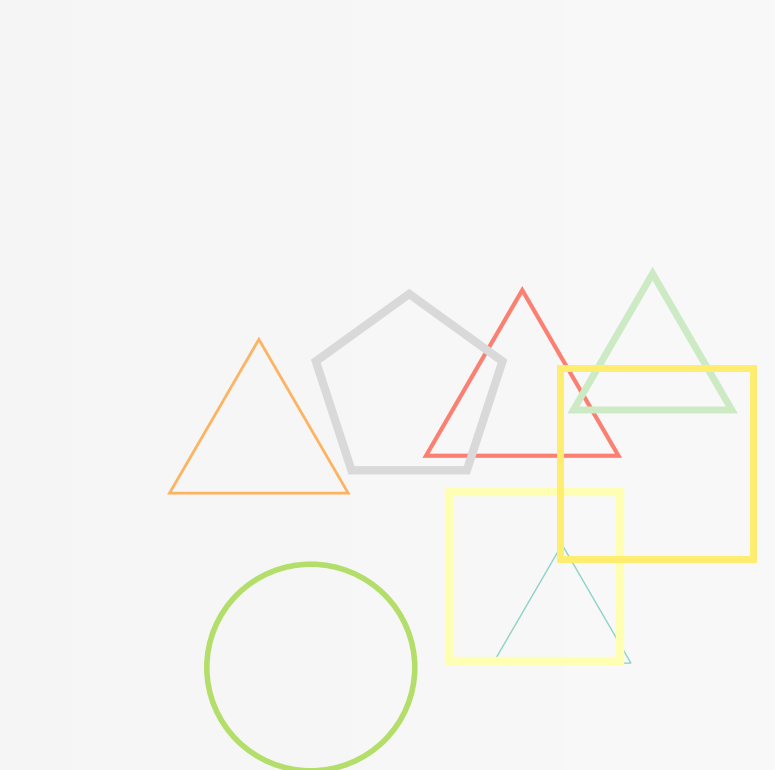[{"shape": "triangle", "thickness": 0.5, "radius": 0.51, "center": [0.725, 0.19]}, {"shape": "square", "thickness": 3, "radius": 0.55, "center": [0.69, 0.251]}, {"shape": "triangle", "thickness": 1.5, "radius": 0.72, "center": [0.674, 0.48]}, {"shape": "triangle", "thickness": 1, "radius": 0.67, "center": [0.334, 0.426]}, {"shape": "circle", "thickness": 2, "radius": 0.67, "center": [0.401, 0.133]}, {"shape": "pentagon", "thickness": 3, "radius": 0.63, "center": [0.528, 0.492]}, {"shape": "triangle", "thickness": 2.5, "radius": 0.59, "center": [0.842, 0.527]}, {"shape": "square", "thickness": 2.5, "radius": 0.62, "center": [0.847, 0.398]}]